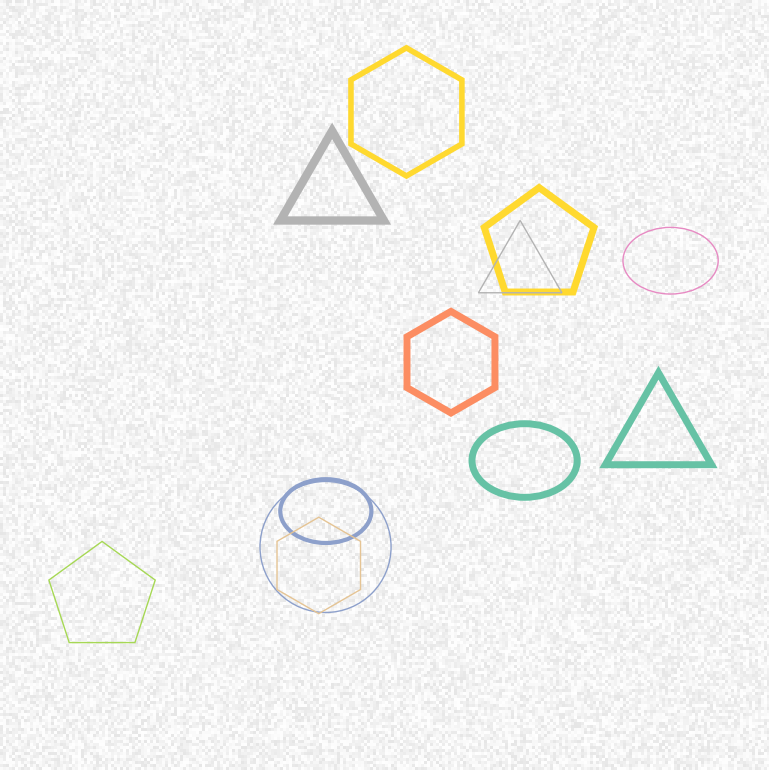[{"shape": "oval", "thickness": 2.5, "radius": 0.34, "center": [0.681, 0.402]}, {"shape": "triangle", "thickness": 2.5, "radius": 0.4, "center": [0.855, 0.436]}, {"shape": "hexagon", "thickness": 2.5, "radius": 0.33, "center": [0.586, 0.53]}, {"shape": "oval", "thickness": 1.5, "radius": 0.3, "center": [0.423, 0.336]}, {"shape": "circle", "thickness": 0.5, "radius": 0.43, "center": [0.423, 0.29]}, {"shape": "oval", "thickness": 0.5, "radius": 0.31, "center": [0.871, 0.661]}, {"shape": "pentagon", "thickness": 0.5, "radius": 0.36, "center": [0.133, 0.224]}, {"shape": "hexagon", "thickness": 2, "radius": 0.42, "center": [0.528, 0.855]}, {"shape": "pentagon", "thickness": 2.5, "radius": 0.37, "center": [0.7, 0.681]}, {"shape": "hexagon", "thickness": 0.5, "radius": 0.31, "center": [0.414, 0.266]}, {"shape": "triangle", "thickness": 0.5, "radius": 0.31, "center": [0.676, 0.651]}, {"shape": "triangle", "thickness": 3, "radius": 0.39, "center": [0.431, 0.752]}]